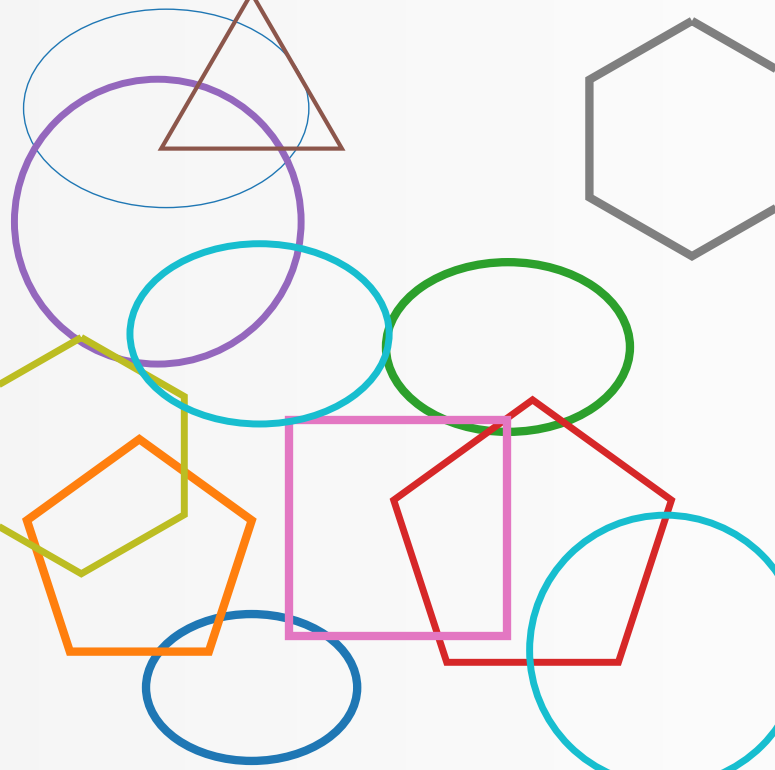[{"shape": "oval", "thickness": 3, "radius": 0.68, "center": [0.325, 0.107]}, {"shape": "oval", "thickness": 0.5, "radius": 0.92, "center": [0.214, 0.859]}, {"shape": "pentagon", "thickness": 3, "radius": 0.76, "center": [0.18, 0.277]}, {"shape": "oval", "thickness": 3, "radius": 0.79, "center": [0.655, 0.549]}, {"shape": "pentagon", "thickness": 2.5, "radius": 0.94, "center": [0.687, 0.292]}, {"shape": "circle", "thickness": 2.5, "radius": 0.92, "center": [0.204, 0.712]}, {"shape": "triangle", "thickness": 1.5, "radius": 0.67, "center": [0.325, 0.874]}, {"shape": "square", "thickness": 3, "radius": 0.7, "center": [0.514, 0.315]}, {"shape": "hexagon", "thickness": 3, "radius": 0.76, "center": [0.893, 0.82]}, {"shape": "hexagon", "thickness": 2.5, "radius": 0.77, "center": [0.105, 0.408]}, {"shape": "circle", "thickness": 2.5, "radius": 0.88, "center": [0.859, 0.155]}, {"shape": "oval", "thickness": 2.5, "radius": 0.84, "center": [0.335, 0.566]}]